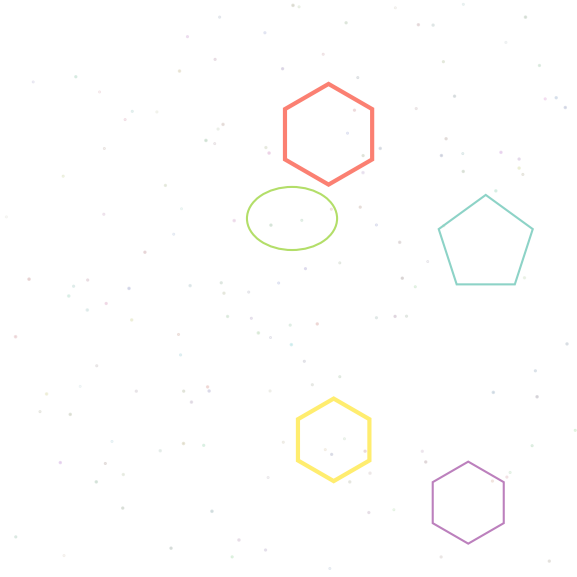[{"shape": "pentagon", "thickness": 1, "radius": 0.43, "center": [0.841, 0.576]}, {"shape": "hexagon", "thickness": 2, "radius": 0.44, "center": [0.569, 0.767]}, {"shape": "oval", "thickness": 1, "radius": 0.39, "center": [0.506, 0.621]}, {"shape": "hexagon", "thickness": 1, "radius": 0.36, "center": [0.811, 0.129]}, {"shape": "hexagon", "thickness": 2, "radius": 0.36, "center": [0.578, 0.238]}]